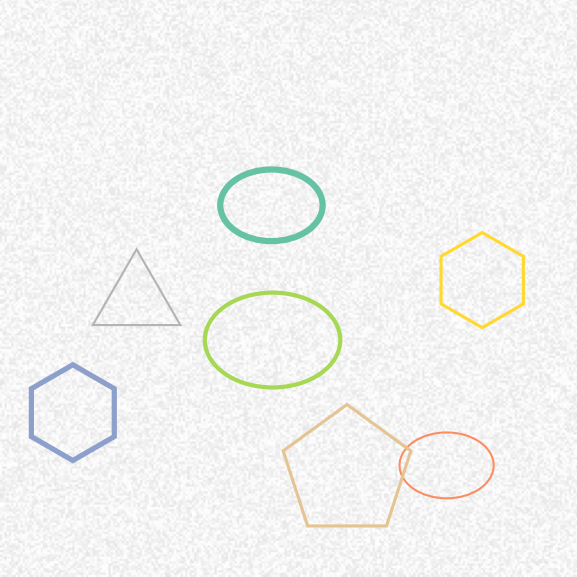[{"shape": "oval", "thickness": 3, "radius": 0.44, "center": [0.47, 0.644]}, {"shape": "oval", "thickness": 1, "radius": 0.41, "center": [0.773, 0.193]}, {"shape": "hexagon", "thickness": 2.5, "radius": 0.41, "center": [0.126, 0.285]}, {"shape": "oval", "thickness": 2, "radius": 0.59, "center": [0.472, 0.41]}, {"shape": "hexagon", "thickness": 1.5, "radius": 0.41, "center": [0.835, 0.514]}, {"shape": "pentagon", "thickness": 1.5, "radius": 0.58, "center": [0.601, 0.182]}, {"shape": "triangle", "thickness": 1, "radius": 0.44, "center": [0.236, 0.48]}]